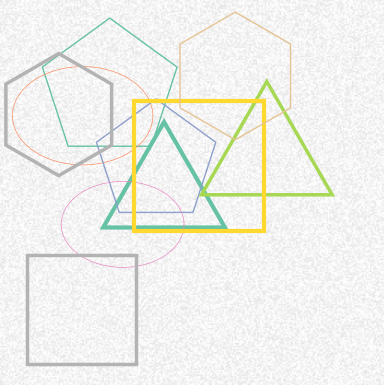[{"shape": "pentagon", "thickness": 1, "radius": 0.92, "center": [0.285, 0.769]}, {"shape": "triangle", "thickness": 3, "radius": 0.91, "center": [0.426, 0.5]}, {"shape": "oval", "thickness": 0.5, "radius": 0.91, "center": [0.215, 0.699]}, {"shape": "pentagon", "thickness": 1, "radius": 0.81, "center": [0.405, 0.58]}, {"shape": "oval", "thickness": 0.5, "radius": 0.8, "center": [0.319, 0.417]}, {"shape": "triangle", "thickness": 2.5, "radius": 0.98, "center": [0.693, 0.592]}, {"shape": "square", "thickness": 3, "radius": 0.84, "center": [0.517, 0.568]}, {"shape": "hexagon", "thickness": 1, "radius": 0.83, "center": [0.611, 0.803]}, {"shape": "square", "thickness": 2.5, "radius": 0.71, "center": [0.212, 0.197]}, {"shape": "hexagon", "thickness": 2.5, "radius": 0.79, "center": [0.153, 0.702]}]